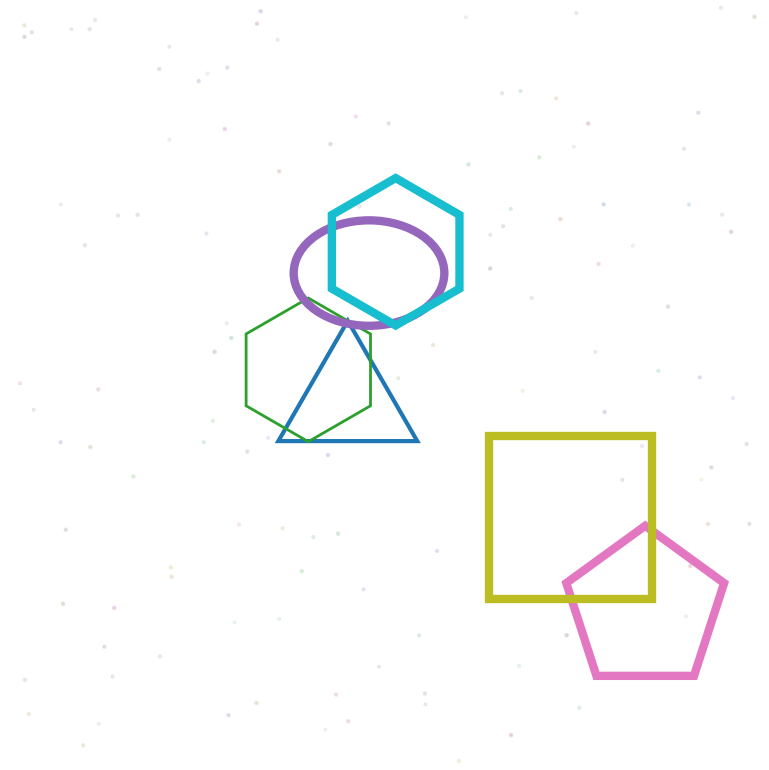[{"shape": "triangle", "thickness": 1.5, "radius": 0.52, "center": [0.452, 0.479]}, {"shape": "hexagon", "thickness": 1, "radius": 0.47, "center": [0.4, 0.52]}, {"shape": "oval", "thickness": 3, "radius": 0.49, "center": [0.479, 0.645]}, {"shape": "pentagon", "thickness": 3, "radius": 0.54, "center": [0.838, 0.209]}, {"shape": "square", "thickness": 3, "radius": 0.53, "center": [0.74, 0.328]}, {"shape": "hexagon", "thickness": 3, "radius": 0.48, "center": [0.514, 0.673]}]